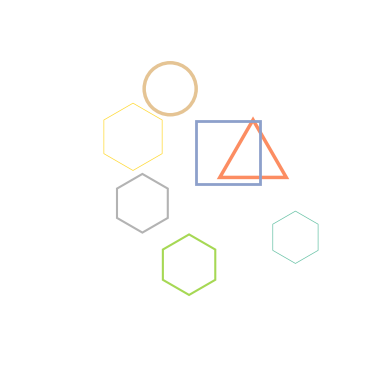[{"shape": "hexagon", "thickness": 0.5, "radius": 0.34, "center": [0.767, 0.384]}, {"shape": "triangle", "thickness": 2.5, "radius": 0.5, "center": [0.657, 0.589]}, {"shape": "square", "thickness": 2, "radius": 0.41, "center": [0.592, 0.604]}, {"shape": "hexagon", "thickness": 1.5, "radius": 0.39, "center": [0.491, 0.313]}, {"shape": "hexagon", "thickness": 0.5, "radius": 0.44, "center": [0.345, 0.645]}, {"shape": "circle", "thickness": 2.5, "radius": 0.34, "center": [0.442, 0.769]}, {"shape": "hexagon", "thickness": 1.5, "radius": 0.38, "center": [0.37, 0.472]}]